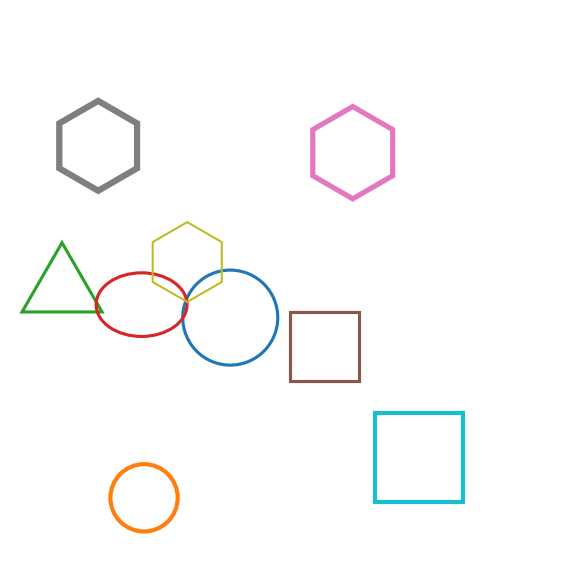[{"shape": "circle", "thickness": 1.5, "radius": 0.41, "center": [0.399, 0.449]}, {"shape": "circle", "thickness": 2, "radius": 0.29, "center": [0.249, 0.137]}, {"shape": "triangle", "thickness": 1.5, "radius": 0.4, "center": [0.107, 0.499]}, {"shape": "oval", "thickness": 1.5, "radius": 0.39, "center": [0.245, 0.472]}, {"shape": "square", "thickness": 1.5, "radius": 0.3, "center": [0.562, 0.399]}, {"shape": "hexagon", "thickness": 2.5, "radius": 0.4, "center": [0.611, 0.735]}, {"shape": "hexagon", "thickness": 3, "radius": 0.39, "center": [0.17, 0.747]}, {"shape": "hexagon", "thickness": 1, "radius": 0.35, "center": [0.324, 0.545]}, {"shape": "square", "thickness": 2, "radius": 0.38, "center": [0.725, 0.207]}]